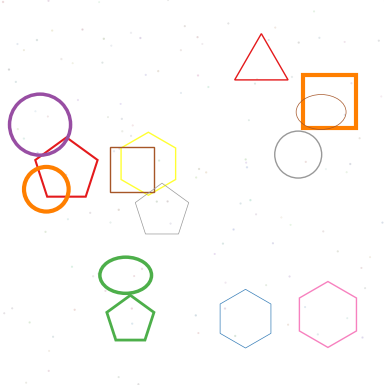[{"shape": "pentagon", "thickness": 1.5, "radius": 0.43, "center": [0.173, 0.558]}, {"shape": "triangle", "thickness": 1, "radius": 0.4, "center": [0.679, 0.833]}, {"shape": "hexagon", "thickness": 0.5, "radius": 0.38, "center": [0.638, 0.172]}, {"shape": "oval", "thickness": 2.5, "radius": 0.34, "center": [0.326, 0.285]}, {"shape": "pentagon", "thickness": 2, "radius": 0.32, "center": [0.339, 0.169]}, {"shape": "circle", "thickness": 2.5, "radius": 0.4, "center": [0.104, 0.676]}, {"shape": "circle", "thickness": 3, "radius": 0.29, "center": [0.12, 0.508]}, {"shape": "square", "thickness": 3, "radius": 0.35, "center": [0.855, 0.736]}, {"shape": "hexagon", "thickness": 1, "radius": 0.41, "center": [0.385, 0.575]}, {"shape": "square", "thickness": 1, "radius": 0.29, "center": [0.343, 0.56]}, {"shape": "oval", "thickness": 0.5, "radius": 0.32, "center": [0.834, 0.709]}, {"shape": "hexagon", "thickness": 1, "radius": 0.43, "center": [0.852, 0.183]}, {"shape": "circle", "thickness": 1, "radius": 0.3, "center": [0.775, 0.599]}, {"shape": "pentagon", "thickness": 0.5, "radius": 0.36, "center": [0.421, 0.451]}]